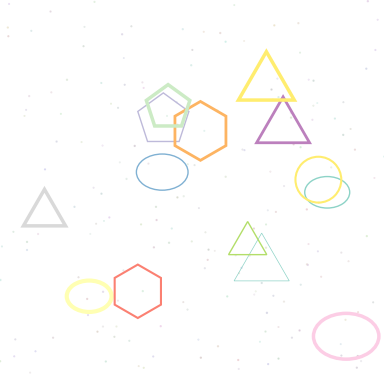[{"shape": "oval", "thickness": 1, "radius": 0.29, "center": [0.85, 0.501]}, {"shape": "triangle", "thickness": 0.5, "radius": 0.41, "center": [0.68, 0.312]}, {"shape": "oval", "thickness": 3, "radius": 0.29, "center": [0.232, 0.231]}, {"shape": "pentagon", "thickness": 1, "radius": 0.35, "center": [0.424, 0.689]}, {"shape": "hexagon", "thickness": 1.5, "radius": 0.35, "center": [0.358, 0.243]}, {"shape": "oval", "thickness": 1, "radius": 0.34, "center": [0.421, 0.553]}, {"shape": "hexagon", "thickness": 2, "radius": 0.38, "center": [0.521, 0.66]}, {"shape": "triangle", "thickness": 1, "radius": 0.29, "center": [0.643, 0.367]}, {"shape": "oval", "thickness": 2.5, "radius": 0.42, "center": [0.899, 0.127]}, {"shape": "triangle", "thickness": 2.5, "radius": 0.32, "center": [0.116, 0.445]}, {"shape": "triangle", "thickness": 2, "radius": 0.4, "center": [0.735, 0.669]}, {"shape": "pentagon", "thickness": 2.5, "radius": 0.3, "center": [0.437, 0.721]}, {"shape": "triangle", "thickness": 2.5, "radius": 0.42, "center": [0.692, 0.782]}, {"shape": "circle", "thickness": 1.5, "radius": 0.3, "center": [0.827, 0.533]}]